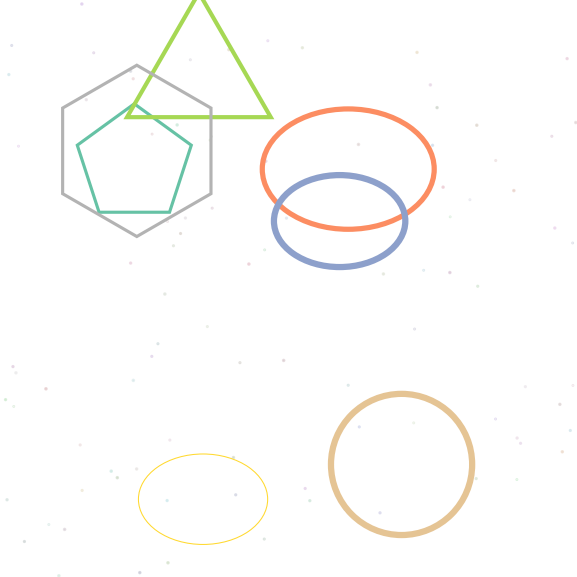[{"shape": "pentagon", "thickness": 1.5, "radius": 0.52, "center": [0.233, 0.716]}, {"shape": "oval", "thickness": 2.5, "radius": 0.74, "center": [0.603, 0.706]}, {"shape": "oval", "thickness": 3, "radius": 0.57, "center": [0.588, 0.616]}, {"shape": "triangle", "thickness": 2, "radius": 0.72, "center": [0.344, 0.868]}, {"shape": "oval", "thickness": 0.5, "radius": 0.56, "center": [0.352, 0.135]}, {"shape": "circle", "thickness": 3, "radius": 0.61, "center": [0.695, 0.195]}, {"shape": "hexagon", "thickness": 1.5, "radius": 0.74, "center": [0.237, 0.738]}]